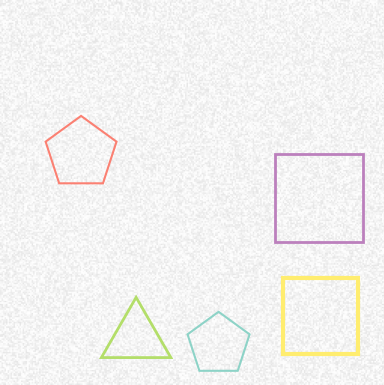[{"shape": "pentagon", "thickness": 1.5, "radius": 0.42, "center": [0.568, 0.105]}, {"shape": "pentagon", "thickness": 1.5, "radius": 0.48, "center": [0.211, 0.602]}, {"shape": "triangle", "thickness": 2, "radius": 0.52, "center": [0.354, 0.123]}, {"shape": "square", "thickness": 2, "radius": 0.57, "center": [0.829, 0.486]}, {"shape": "square", "thickness": 3, "radius": 0.49, "center": [0.832, 0.179]}]